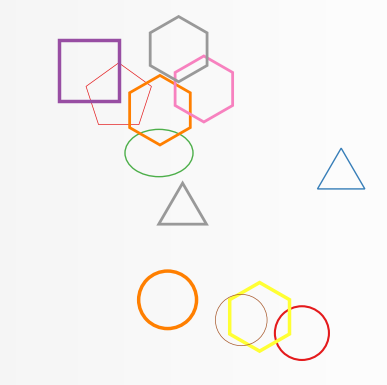[{"shape": "circle", "thickness": 1.5, "radius": 0.35, "center": [0.779, 0.135]}, {"shape": "pentagon", "thickness": 0.5, "radius": 0.44, "center": [0.306, 0.748]}, {"shape": "triangle", "thickness": 1, "radius": 0.35, "center": [0.88, 0.545]}, {"shape": "oval", "thickness": 1, "radius": 0.44, "center": [0.41, 0.603]}, {"shape": "square", "thickness": 2.5, "radius": 0.39, "center": [0.23, 0.817]}, {"shape": "hexagon", "thickness": 2, "radius": 0.45, "center": [0.413, 0.714]}, {"shape": "circle", "thickness": 2.5, "radius": 0.37, "center": [0.433, 0.221]}, {"shape": "hexagon", "thickness": 2.5, "radius": 0.45, "center": [0.67, 0.177]}, {"shape": "circle", "thickness": 0.5, "radius": 0.33, "center": [0.623, 0.169]}, {"shape": "hexagon", "thickness": 2, "radius": 0.43, "center": [0.526, 0.769]}, {"shape": "triangle", "thickness": 2, "radius": 0.36, "center": [0.471, 0.453]}, {"shape": "hexagon", "thickness": 2, "radius": 0.42, "center": [0.461, 0.872]}]